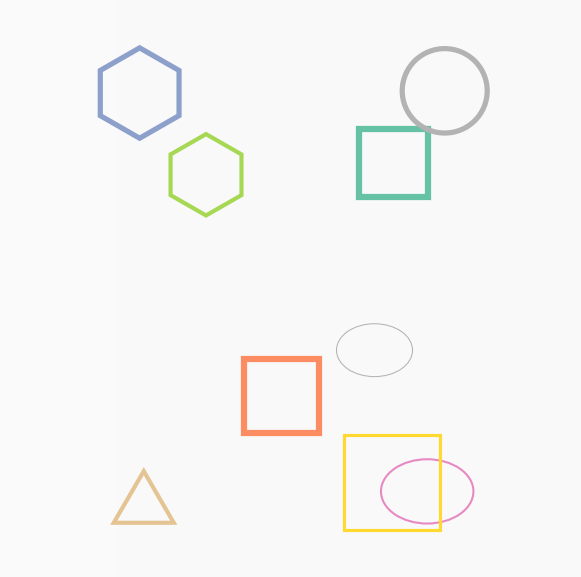[{"shape": "square", "thickness": 3, "radius": 0.29, "center": [0.677, 0.717]}, {"shape": "square", "thickness": 3, "radius": 0.32, "center": [0.484, 0.313]}, {"shape": "hexagon", "thickness": 2.5, "radius": 0.39, "center": [0.24, 0.838]}, {"shape": "oval", "thickness": 1, "radius": 0.4, "center": [0.735, 0.148]}, {"shape": "hexagon", "thickness": 2, "radius": 0.35, "center": [0.354, 0.696]}, {"shape": "square", "thickness": 1.5, "radius": 0.41, "center": [0.675, 0.164]}, {"shape": "triangle", "thickness": 2, "radius": 0.3, "center": [0.247, 0.124]}, {"shape": "circle", "thickness": 2.5, "radius": 0.37, "center": [0.765, 0.842]}, {"shape": "oval", "thickness": 0.5, "radius": 0.33, "center": [0.644, 0.393]}]